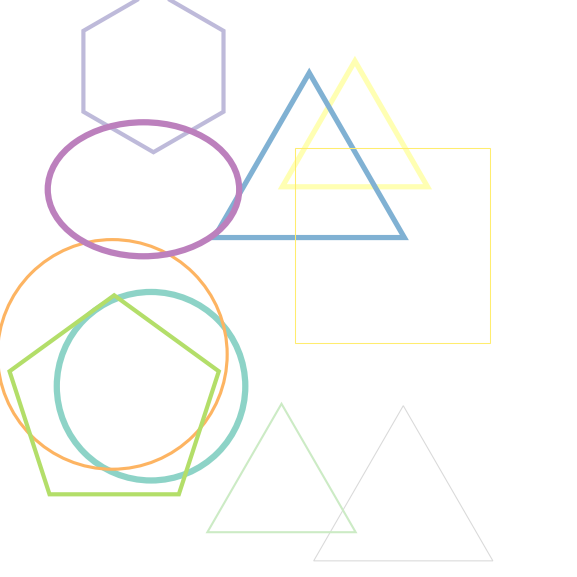[{"shape": "circle", "thickness": 3, "radius": 0.82, "center": [0.262, 0.33]}, {"shape": "triangle", "thickness": 2.5, "radius": 0.73, "center": [0.615, 0.748]}, {"shape": "hexagon", "thickness": 2, "radius": 0.7, "center": [0.266, 0.876]}, {"shape": "triangle", "thickness": 2.5, "radius": 0.95, "center": [0.535, 0.683]}, {"shape": "circle", "thickness": 1.5, "radius": 0.99, "center": [0.195, 0.385]}, {"shape": "pentagon", "thickness": 2, "radius": 0.95, "center": [0.198, 0.297]}, {"shape": "triangle", "thickness": 0.5, "radius": 0.9, "center": [0.698, 0.118]}, {"shape": "oval", "thickness": 3, "radius": 0.83, "center": [0.248, 0.671]}, {"shape": "triangle", "thickness": 1, "radius": 0.74, "center": [0.487, 0.152]}, {"shape": "square", "thickness": 0.5, "radius": 0.84, "center": [0.68, 0.574]}]